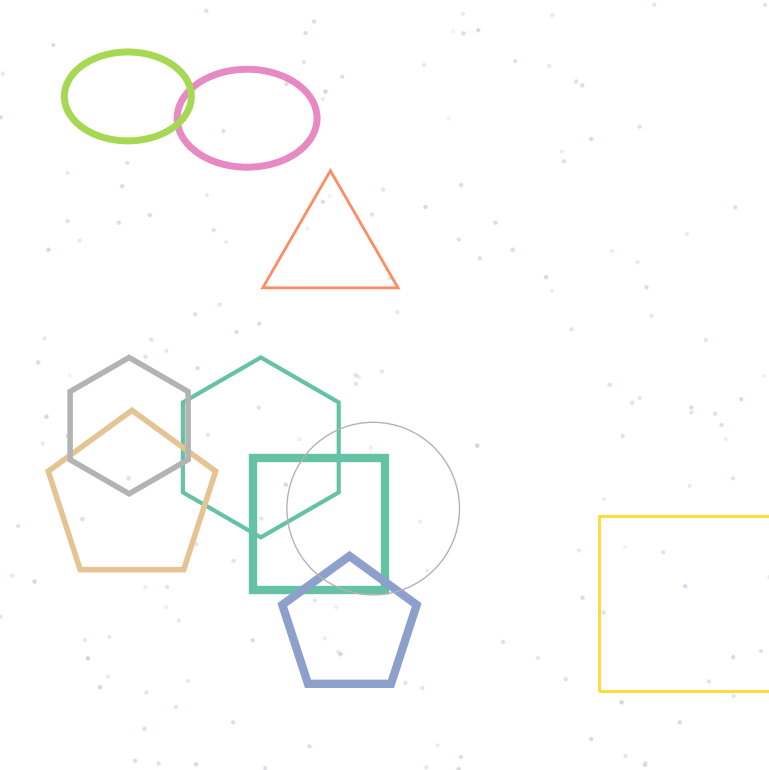[{"shape": "hexagon", "thickness": 1.5, "radius": 0.58, "center": [0.339, 0.419]}, {"shape": "square", "thickness": 3, "radius": 0.43, "center": [0.414, 0.319]}, {"shape": "triangle", "thickness": 1, "radius": 0.51, "center": [0.429, 0.677]}, {"shape": "pentagon", "thickness": 3, "radius": 0.46, "center": [0.454, 0.186]}, {"shape": "oval", "thickness": 2.5, "radius": 0.45, "center": [0.321, 0.846]}, {"shape": "oval", "thickness": 2.5, "radius": 0.41, "center": [0.166, 0.875]}, {"shape": "square", "thickness": 1, "radius": 0.57, "center": [0.892, 0.216]}, {"shape": "pentagon", "thickness": 2, "radius": 0.57, "center": [0.171, 0.353]}, {"shape": "circle", "thickness": 0.5, "radius": 0.56, "center": [0.485, 0.339]}, {"shape": "hexagon", "thickness": 2, "radius": 0.44, "center": [0.168, 0.447]}]